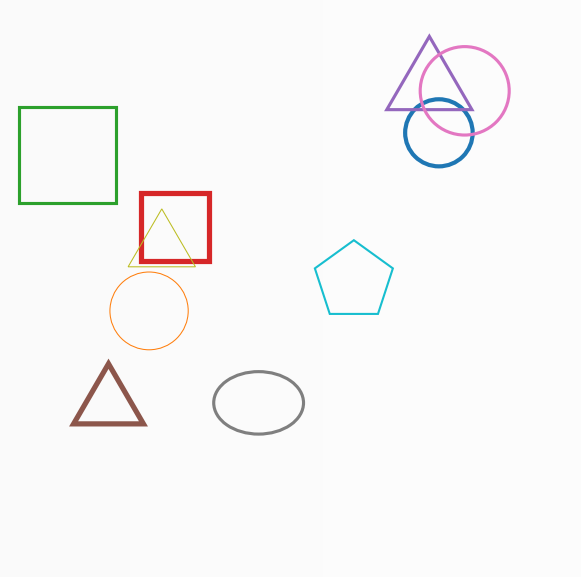[{"shape": "circle", "thickness": 2, "radius": 0.29, "center": [0.755, 0.769]}, {"shape": "circle", "thickness": 0.5, "radius": 0.34, "center": [0.256, 0.461]}, {"shape": "square", "thickness": 1.5, "radius": 0.42, "center": [0.116, 0.731]}, {"shape": "square", "thickness": 2.5, "radius": 0.29, "center": [0.301, 0.606]}, {"shape": "triangle", "thickness": 1.5, "radius": 0.42, "center": [0.739, 0.852]}, {"shape": "triangle", "thickness": 2.5, "radius": 0.35, "center": [0.187, 0.3]}, {"shape": "circle", "thickness": 1.5, "radius": 0.38, "center": [0.799, 0.842]}, {"shape": "oval", "thickness": 1.5, "radius": 0.39, "center": [0.445, 0.302]}, {"shape": "triangle", "thickness": 0.5, "radius": 0.33, "center": [0.278, 0.571]}, {"shape": "pentagon", "thickness": 1, "radius": 0.35, "center": [0.609, 0.513]}]